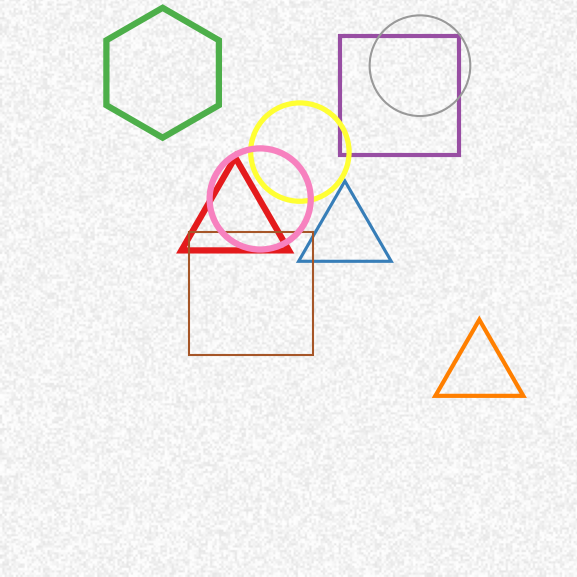[{"shape": "triangle", "thickness": 3, "radius": 0.54, "center": [0.407, 0.619]}, {"shape": "triangle", "thickness": 1.5, "radius": 0.46, "center": [0.597, 0.593]}, {"shape": "hexagon", "thickness": 3, "radius": 0.56, "center": [0.282, 0.873]}, {"shape": "square", "thickness": 2, "radius": 0.52, "center": [0.691, 0.834]}, {"shape": "triangle", "thickness": 2, "radius": 0.44, "center": [0.83, 0.358]}, {"shape": "circle", "thickness": 2.5, "radius": 0.43, "center": [0.519, 0.736]}, {"shape": "square", "thickness": 1, "radius": 0.54, "center": [0.434, 0.491]}, {"shape": "circle", "thickness": 3, "radius": 0.44, "center": [0.451, 0.655]}, {"shape": "circle", "thickness": 1, "radius": 0.44, "center": [0.727, 0.885]}]